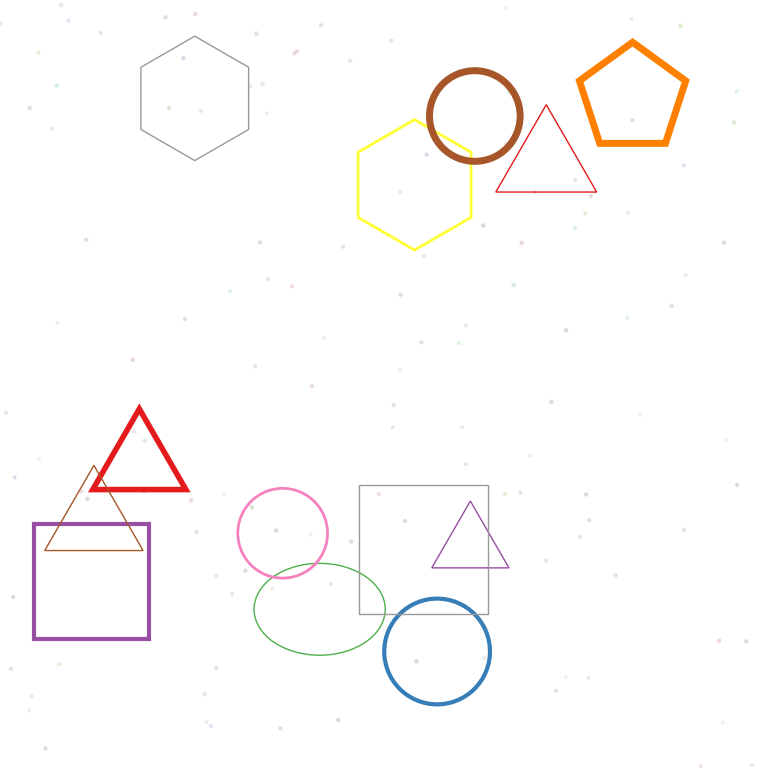[{"shape": "triangle", "thickness": 0.5, "radius": 0.38, "center": [0.709, 0.788]}, {"shape": "triangle", "thickness": 2, "radius": 0.35, "center": [0.181, 0.399]}, {"shape": "circle", "thickness": 1.5, "radius": 0.34, "center": [0.568, 0.154]}, {"shape": "oval", "thickness": 0.5, "radius": 0.43, "center": [0.415, 0.209]}, {"shape": "square", "thickness": 1.5, "radius": 0.37, "center": [0.118, 0.245]}, {"shape": "triangle", "thickness": 0.5, "radius": 0.29, "center": [0.611, 0.291]}, {"shape": "pentagon", "thickness": 2.5, "radius": 0.36, "center": [0.822, 0.873]}, {"shape": "hexagon", "thickness": 1, "radius": 0.42, "center": [0.538, 0.76]}, {"shape": "circle", "thickness": 2.5, "radius": 0.29, "center": [0.617, 0.849]}, {"shape": "triangle", "thickness": 0.5, "radius": 0.37, "center": [0.122, 0.322]}, {"shape": "circle", "thickness": 1, "radius": 0.29, "center": [0.367, 0.307]}, {"shape": "square", "thickness": 0.5, "radius": 0.42, "center": [0.55, 0.286]}, {"shape": "hexagon", "thickness": 0.5, "radius": 0.4, "center": [0.253, 0.872]}]